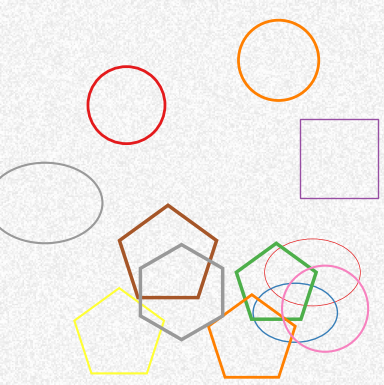[{"shape": "oval", "thickness": 0.5, "radius": 0.62, "center": [0.812, 0.292]}, {"shape": "circle", "thickness": 2, "radius": 0.5, "center": [0.328, 0.727]}, {"shape": "oval", "thickness": 1, "radius": 0.55, "center": [0.767, 0.188]}, {"shape": "pentagon", "thickness": 2.5, "radius": 0.55, "center": [0.718, 0.259]}, {"shape": "square", "thickness": 1, "radius": 0.51, "center": [0.88, 0.589]}, {"shape": "pentagon", "thickness": 2, "radius": 0.59, "center": [0.654, 0.116]}, {"shape": "circle", "thickness": 2, "radius": 0.52, "center": [0.724, 0.843]}, {"shape": "pentagon", "thickness": 1.5, "radius": 0.61, "center": [0.31, 0.129]}, {"shape": "pentagon", "thickness": 2.5, "radius": 0.66, "center": [0.436, 0.334]}, {"shape": "circle", "thickness": 1.5, "radius": 0.56, "center": [0.844, 0.198]}, {"shape": "oval", "thickness": 1.5, "radius": 0.75, "center": [0.117, 0.473]}, {"shape": "hexagon", "thickness": 2.5, "radius": 0.62, "center": [0.472, 0.241]}]